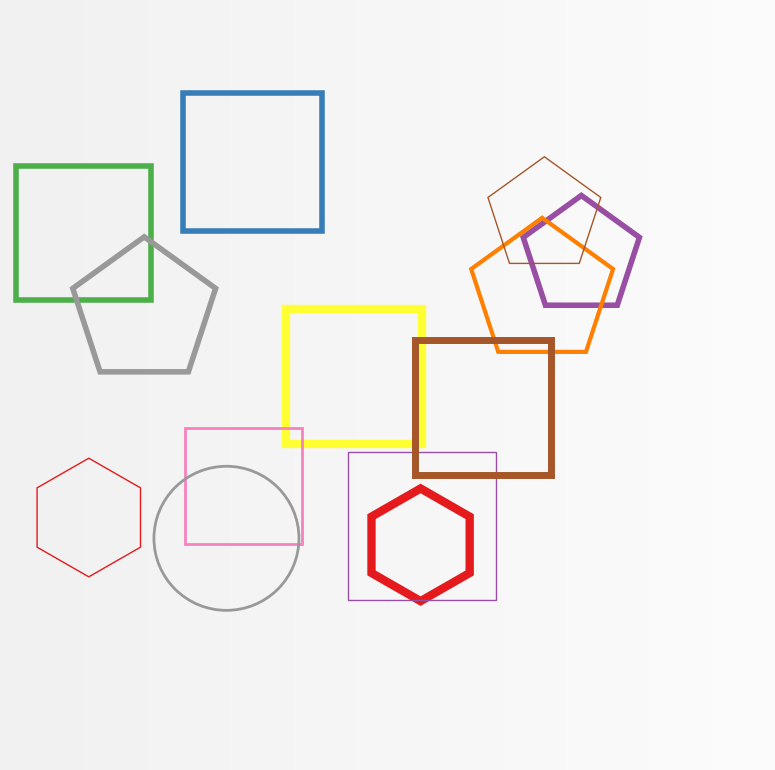[{"shape": "hexagon", "thickness": 0.5, "radius": 0.39, "center": [0.115, 0.328]}, {"shape": "hexagon", "thickness": 3, "radius": 0.37, "center": [0.543, 0.292]}, {"shape": "square", "thickness": 2, "radius": 0.45, "center": [0.326, 0.79]}, {"shape": "square", "thickness": 2, "radius": 0.44, "center": [0.108, 0.698]}, {"shape": "pentagon", "thickness": 2, "radius": 0.39, "center": [0.75, 0.667]}, {"shape": "square", "thickness": 0.5, "radius": 0.48, "center": [0.544, 0.317]}, {"shape": "pentagon", "thickness": 1.5, "radius": 0.48, "center": [0.7, 0.621]}, {"shape": "square", "thickness": 3, "radius": 0.44, "center": [0.457, 0.511]}, {"shape": "square", "thickness": 2.5, "radius": 0.44, "center": [0.623, 0.471]}, {"shape": "pentagon", "thickness": 0.5, "radius": 0.38, "center": [0.702, 0.72]}, {"shape": "square", "thickness": 1, "radius": 0.38, "center": [0.314, 0.369]}, {"shape": "circle", "thickness": 1, "radius": 0.47, "center": [0.292, 0.301]}, {"shape": "pentagon", "thickness": 2, "radius": 0.48, "center": [0.186, 0.595]}]